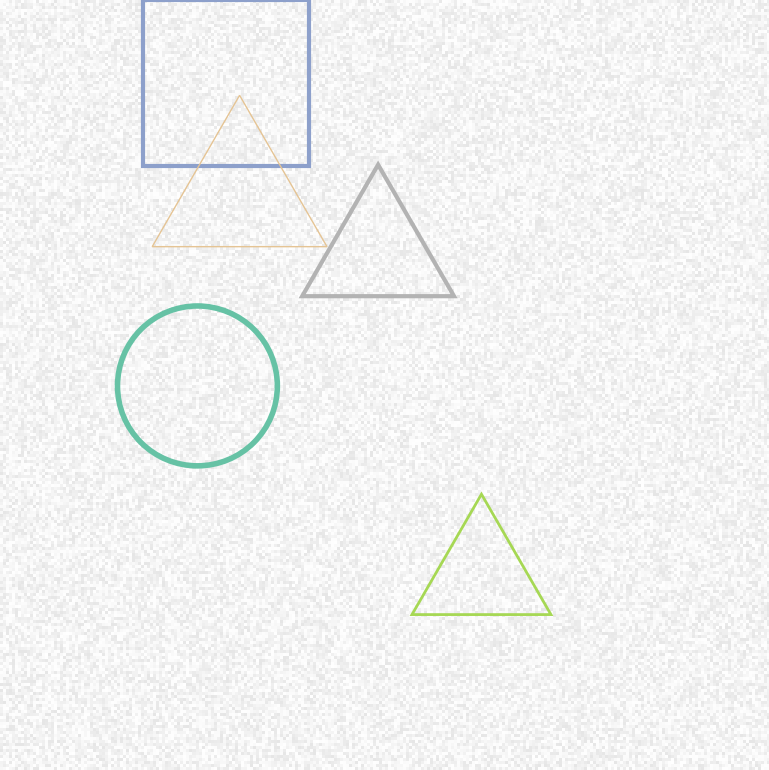[{"shape": "circle", "thickness": 2, "radius": 0.52, "center": [0.256, 0.499]}, {"shape": "square", "thickness": 1.5, "radius": 0.54, "center": [0.294, 0.892]}, {"shape": "triangle", "thickness": 1, "radius": 0.52, "center": [0.625, 0.254]}, {"shape": "triangle", "thickness": 0.5, "radius": 0.66, "center": [0.311, 0.745]}, {"shape": "triangle", "thickness": 1.5, "radius": 0.57, "center": [0.491, 0.672]}]